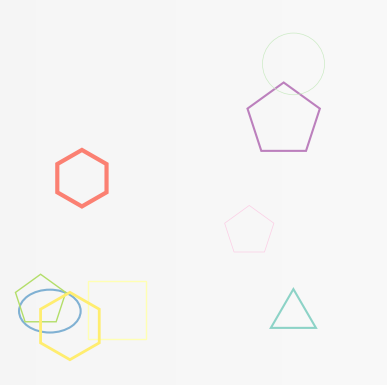[{"shape": "triangle", "thickness": 1.5, "radius": 0.34, "center": [0.757, 0.182]}, {"shape": "square", "thickness": 1, "radius": 0.38, "center": [0.303, 0.195]}, {"shape": "hexagon", "thickness": 3, "radius": 0.37, "center": [0.211, 0.537]}, {"shape": "oval", "thickness": 1.5, "radius": 0.4, "center": [0.129, 0.192]}, {"shape": "pentagon", "thickness": 1, "radius": 0.34, "center": [0.105, 0.219]}, {"shape": "pentagon", "thickness": 0.5, "radius": 0.33, "center": [0.643, 0.4]}, {"shape": "pentagon", "thickness": 1.5, "radius": 0.49, "center": [0.732, 0.688]}, {"shape": "circle", "thickness": 0.5, "radius": 0.4, "center": [0.757, 0.834]}, {"shape": "hexagon", "thickness": 2, "radius": 0.44, "center": [0.18, 0.153]}]